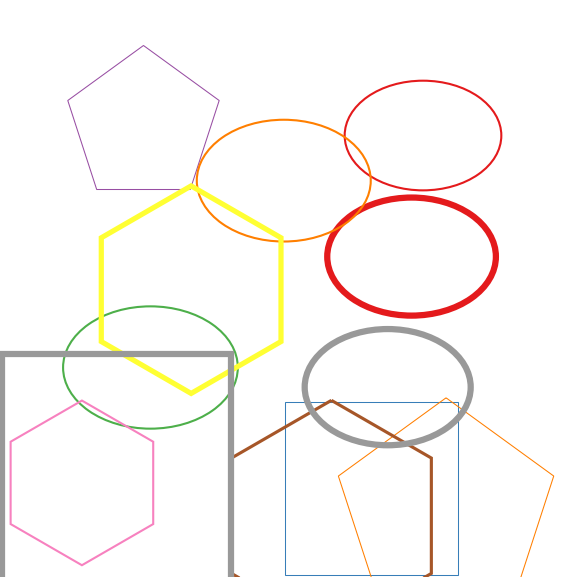[{"shape": "oval", "thickness": 3, "radius": 0.73, "center": [0.713, 0.555]}, {"shape": "oval", "thickness": 1, "radius": 0.68, "center": [0.732, 0.764]}, {"shape": "square", "thickness": 0.5, "radius": 0.75, "center": [0.643, 0.154]}, {"shape": "oval", "thickness": 1, "radius": 0.76, "center": [0.261, 0.363]}, {"shape": "pentagon", "thickness": 0.5, "radius": 0.69, "center": [0.248, 0.783]}, {"shape": "oval", "thickness": 1, "radius": 0.75, "center": [0.491, 0.686]}, {"shape": "pentagon", "thickness": 0.5, "radius": 0.98, "center": [0.772, 0.114]}, {"shape": "hexagon", "thickness": 2.5, "radius": 0.9, "center": [0.331, 0.498]}, {"shape": "hexagon", "thickness": 1.5, "radius": 1.0, "center": [0.574, 0.106]}, {"shape": "hexagon", "thickness": 1, "radius": 0.71, "center": [0.142, 0.163]}, {"shape": "oval", "thickness": 3, "radius": 0.72, "center": [0.671, 0.329]}, {"shape": "square", "thickness": 3, "radius": 0.99, "center": [0.201, 0.188]}]